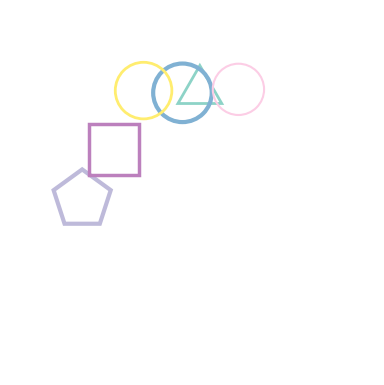[{"shape": "triangle", "thickness": 2, "radius": 0.33, "center": [0.519, 0.764]}, {"shape": "pentagon", "thickness": 3, "radius": 0.39, "center": [0.213, 0.482]}, {"shape": "circle", "thickness": 3, "radius": 0.38, "center": [0.474, 0.759]}, {"shape": "circle", "thickness": 1.5, "radius": 0.33, "center": [0.619, 0.768]}, {"shape": "square", "thickness": 2.5, "radius": 0.33, "center": [0.297, 0.612]}, {"shape": "circle", "thickness": 2, "radius": 0.37, "center": [0.373, 0.765]}]